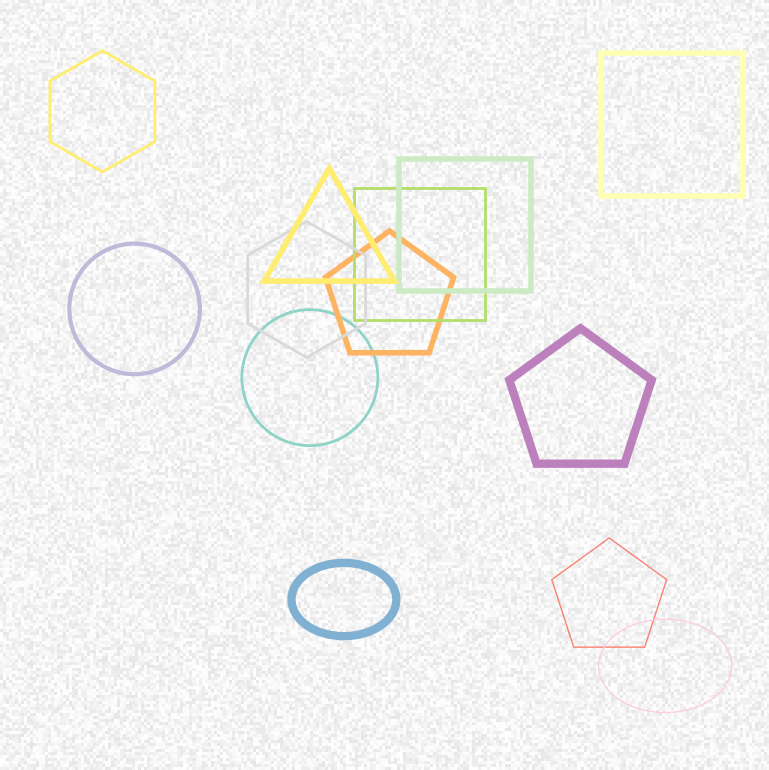[{"shape": "circle", "thickness": 1, "radius": 0.44, "center": [0.402, 0.51]}, {"shape": "square", "thickness": 2, "radius": 0.46, "center": [0.873, 0.838]}, {"shape": "circle", "thickness": 1.5, "radius": 0.42, "center": [0.175, 0.599]}, {"shape": "pentagon", "thickness": 0.5, "radius": 0.39, "center": [0.791, 0.223]}, {"shape": "oval", "thickness": 3, "radius": 0.34, "center": [0.447, 0.221]}, {"shape": "pentagon", "thickness": 2, "radius": 0.44, "center": [0.506, 0.613]}, {"shape": "square", "thickness": 1, "radius": 0.43, "center": [0.545, 0.67]}, {"shape": "oval", "thickness": 0.5, "radius": 0.43, "center": [0.864, 0.135]}, {"shape": "hexagon", "thickness": 1, "radius": 0.44, "center": [0.398, 0.624]}, {"shape": "pentagon", "thickness": 3, "radius": 0.49, "center": [0.754, 0.476]}, {"shape": "square", "thickness": 2, "radius": 0.43, "center": [0.604, 0.708]}, {"shape": "hexagon", "thickness": 1, "radius": 0.39, "center": [0.133, 0.855]}, {"shape": "triangle", "thickness": 2, "radius": 0.49, "center": [0.428, 0.684]}]